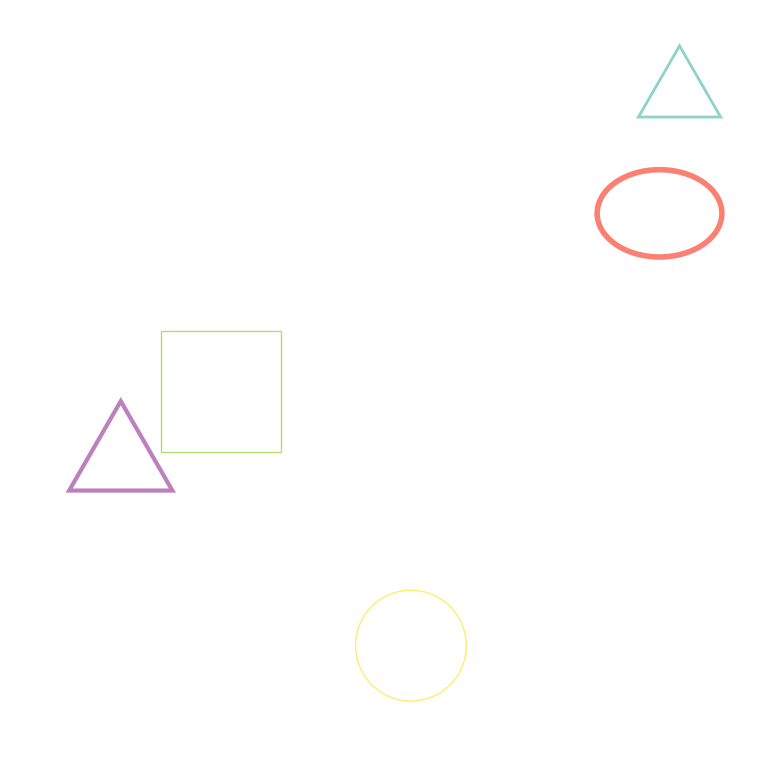[{"shape": "triangle", "thickness": 1, "radius": 0.31, "center": [0.883, 0.879]}, {"shape": "oval", "thickness": 2, "radius": 0.4, "center": [0.857, 0.723]}, {"shape": "square", "thickness": 0.5, "radius": 0.39, "center": [0.287, 0.492]}, {"shape": "triangle", "thickness": 1.5, "radius": 0.39, "center": [0.157, 0.402]}, {"shape": "circle", "thickness": 0.5, "radius": 0.36, "center": [0.534, 0.162]}]